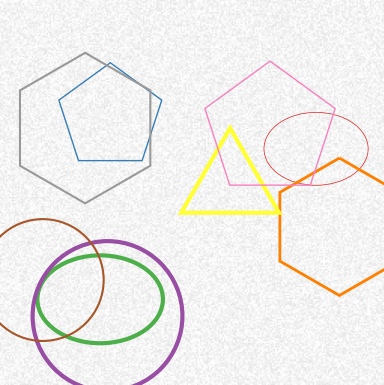[{"shape": "oval", "thickness": 0.5, "radius": 0.68, "center": [0.821, 0.613]}, {"shape": "pentagon", "thickness": 1, "radius": 0.7, "center": [0.286, 0.696]}, {"shape": "oval", "thickness": 3, "radius": 0.82, "center": [0.26, 0.223]}, {"shape": "circle", "thickness": 3, "radius": 0.97, "center": [0.279, 0.179]}, {"shape": "hexagon", "thickness": 2, "radius": 0.89, "center": [0.882, 0.411]}, {"shape": "triangle", "thickness": 3, "radius": 0.73, "center": [0.598, 0.521]}, {"shape": "circle", "thickness": 1.5, "radius": 0.79, "center": [0.111, 0.273]}, {"shape": "pentagon", "thickness": 1, "radius": 0.89, "center": [0.701, 0.663]}, {"shape": "hexagon", "thickness": 1.5, "radius": 0.98, "center": [0.221, 0.667]}]